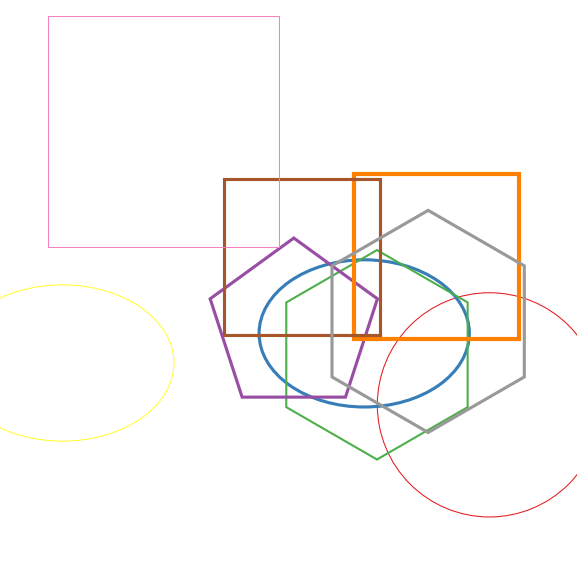[{"shape": "circle", "thickness": 0.5, "radius": 0.97, "center": [0.847, 0.298]}, {"shape": "oval", "thickness": 1.5, "radius": 0.91, "center": [0.631, 0.422]}, {"shape": "hexagon", "thickness": 1, "radius": 0.91, "center": [0.653, 0.385]}, {"shape": "pentagon", "thickness": 1.5, "radius": 0.76, "center": [0.509, 0.435]}, {"shape": "square", "thickness": 2, "radius": 0.71, "center": [0.757, 0.554]}, {"shape": "oval", "thickness": 0.5, "radius": 0.97, "center": [0.108, 0.371]}, {"shape": "square", "thickness": 1.5, "radius": 0.67, "center": [0.522, 0.554]}, {"shape": "square", "thickness": 0.5, "radius": 1.0, "center": [0.283, 0.771]}, {"shape": "hexagon", "thickness": 1.5, "radius": 0.96, "center": [0.741, 0.443]}]